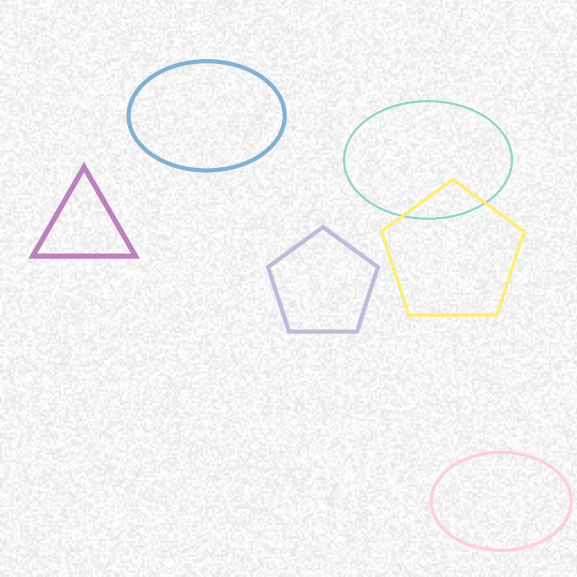[{"shape": "oval", "thickness": 1, "radius": 0.73, "center": [0.741, 0.722]}, {"shape": "pentagon", "thickness": 2, "radius": 0.5, "center": [0.559, 0.506]}, {"shape": "oval", "thickness": 2, "radius": 0.68, "center": [0.358, 0.799]}, {"shape": "oval", "thickness": 1.5, "radius": 0.61, "center": [0.868, 0.131]}, {"shape": "triangle", "thickness": 2.5, "radius": 0.51, "center": [0.146, 0.607]}, {"shape": "pentagon", "thickness": 1.5, "radius": 0.65, "center": [0.784, 0.558]}]